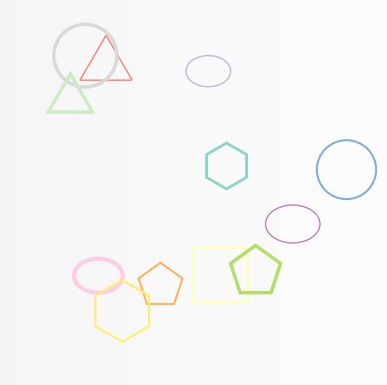[{"shape": "hexagon", "thickness": 2, "radius": 0.3, "center": [0.585, 0.569]}, {"shape": "square", "thickness": 1.5, "radius": 0.35, "center": [0.569, 0.285]}, {"shape": "oval", "thickness": 1, "radius": 0.29, "center": [0.538, 0.815]}, {"shape": "triangle", "thickness": 1, "radius": 0.39, "center": [0.274, 0.831]}, {"shape": "circle", "thickness": 1.5, "radius": 0.38, "center": [0.894, 0.559]}, {"shape": "pentagon", "thickness": 1.5, "radius": 0.3, "center": [0.414, 0.258]}, {"shape": "pentagon", "thickness": 2.5, "radius": 0.34, "center": [0.66, 0.295]}, {"shape": "oval", "thickness": 3, "radius": 0.31, "center": [0.254, 0.284]}, {"shape": "circle", "thickness": 2.5, "radius": 0.41, "center": [0.22, 0.855]}, {"shape": "oval", "thickness": 1, "radius": 0.35, "center": [0.755, 0.418]}, {"shape": "triangle", "thickness": 2.5, "radius": 0.33, "center": [0.182, 0.742]}, {"shape": "hexagon", "thickness": 1.5, "radius": 0.4, "center": [0.315, 0.192]}]